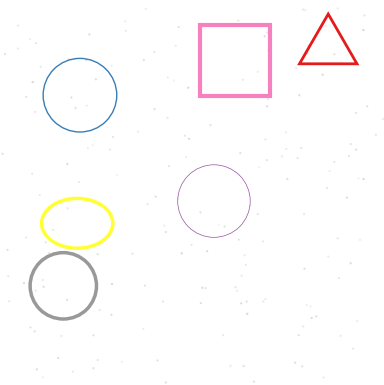[{"shape": "triangle", "thickness": 2, "radius": 0.43, "center": [0.853, 0.877]}, {"shape": "circle", "thickness": 1, "radius": 0.48, "center": [0.208, 0.753]}, {"shape": "circle", "thickness": 0.5, "radius": 0.47, "center": [0.556, 0.478]}, {"shape": "oval", "thickness": 2.5, "radius": 0.46, "center": [0.201, 0.42]}, {"shape": "square", "thickness": 3, "radius": 0.46, "center": [0.611, 0.843]}, {"shape": "circle", "thickness": 2.5, "radius": 0.43, "center": [0.164, 0.258]}]